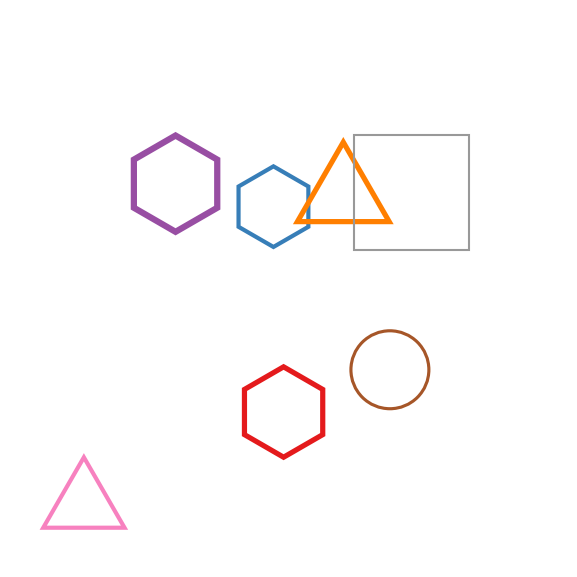[{"shape": "hexagon", "thickness": 2.5, "radius": 0.39, "center": [0.491, 0.286]}, {"shape": "hexagon", "thickness": 2, "radius": 0.35, "center": [0.474, 0.641]}, {"shape": "hexagon", "thickness": 3, "radius": 0.42, "center": [0.304, 0.681]}, {"shape": "triangle", "thickness": 2.5, "radius": 0.46, "center": [0.594, 0.661]}, {"shape": "circle", "thickness": 1.5, "radius": 0.34, "center": [0.675, 0.359]}, {"shape": "triangle", "thickness": 2, "radius": 0.41, "center": [0.145, 0.126]}, {"shape": "square", "thickness": 1, "radius": 0.5, "center": [0.713, 0.666]}]